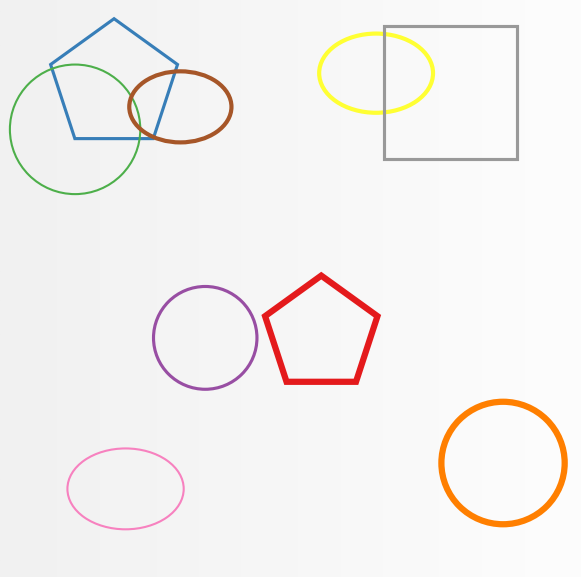[{"shape": "pentagon", "thickness": 3, "radius": 0.51, "center": [0.553, 0.42]}, {"shape": "pentagon", "thickness": 1.5, "radius": 0.57, "center": [0.196, 0.852]}, {"shape": "circle", "thickness": 1, "radius": 0.56, "center": [0.129, 0.775]}, {"shape": "circle", "thickness": 1.5, "radius": 0.44, "center": [0.353, 0.414]}, {"shape": "circle", "thickness": 3, "radius": 0.53, "center": [0.865, 0.197]}, {"shape": "oval", "thickness": 2, "radius": 0.49, "center": [0.647, 0.872]}, {"shape": "oval", "thickness": 2, "radius": 0.44, "center": [0.31, 0.814]}, {"shape": "oval", "thickness": 1, "radius": 0.5, "center": [0.216, 0.153]}, {"shape": "square", "thickness": 1.5, "radius": 0.57, "center": [0.775, 0.839]}]